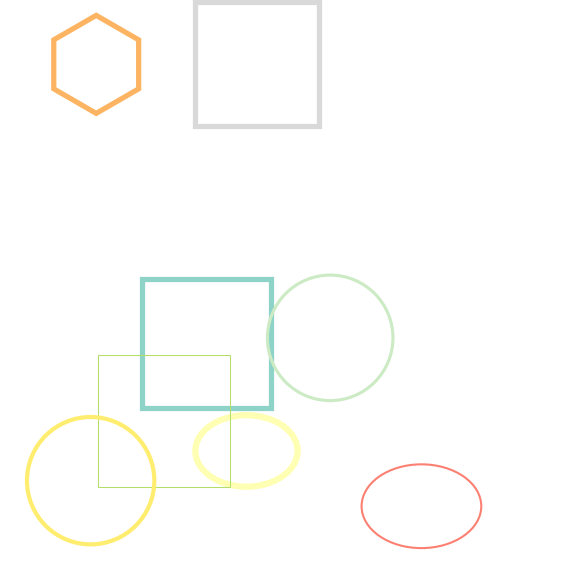[{"shape": "square", "thickness": 2.5, "radius": 0.56, "center": [0.358, 0.404]}, {"shape": "oval", "thickness": 3, "radius": 0.44, "center": [0.427, 0.218]}, {"shape": "oval", "thickness": 1, "radius": 0.52, "center": [0.73, 0.123]}, {"shape": "hexagon", "thickness": 2.5, "radius": 0.42, "center": [0.167, 0.888]}, {"shape": "square", "thickness": 0.5, "radius": 0.57, "center": [0.283, 0.27]}, {"shape": "square", "thickness": 2.5, "radius": 0.54, "center": [0.445, 0.888]}, {"shape": "circle", "thickness": 1.5, "radius": 0.54, "center": [0.572, 0.414]}, {"shape": "circle", "thickness": 2, "radius": 0.55, "center": [0.157, 0.167]}]